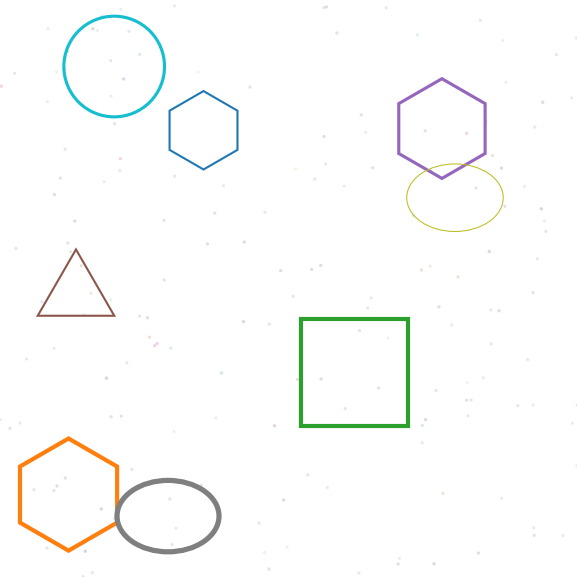[{"shape": "hexagon", "thickness": 1, "radius": 0.34, "center": [0.352, 0.774]}, {"shape": "hexagon", "thickness": 2, "radius": 0.49, "center": [0.119, 0.143]}, {"shape": "square", "thickness": 2, "radius": 0.46, "center": [0.614, 0.353]}, {"shape": "hexagon", "thickness": 1.5, "radius": 0.43, "center": [0.765, 0.777]}, {"shape": "triangle", "thickness": 1, "radius": 0.38, "center": [0.132, 0.491]}, {"shape": "oval", "thickness": 2.5, "radius": 0.44, "center": [0.291, 0.105]}, {"shape": "oval", "thickness": 0.5, "radius": 0.42, "center": [0.788, 0.657]}, {"shape": "circle", "thickness": 1.5, "radius": 0.44, "center": [0.198, 0.884]}]